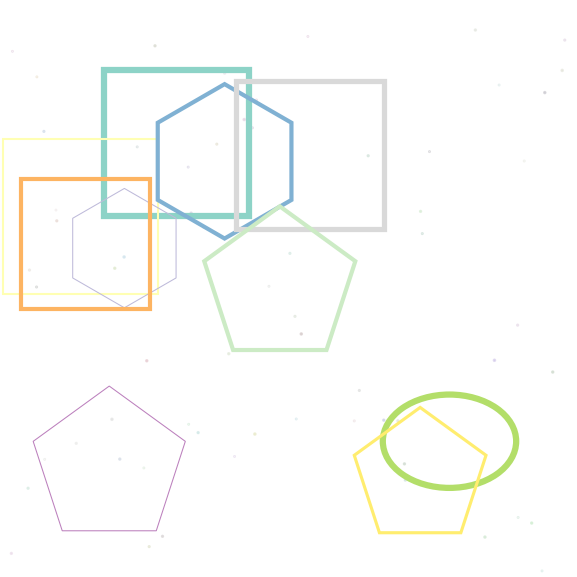[{"shape": "square", "thickness": 3, "radius": 0.63, "center": [0.306, 0.752]}, {"shape": "square", "thickness": 1, "radius": 0.67, "center": [0.139, 0.624]}, {"shape": "hexagon", "thickness": 0.5, "radius": 0.52, "center": [0.215, 0.57]}, {"shape": "hexagon", "thickness": 2, "radius": 0.67, "center": [0.389, 0.72]}, {"shape": "square", "thickness": 2, "radius": 0.56, "center": [0.148, 0.577]}, {"shape": "oval", "thickness": 3, "radius": 0.58, "center": [0.778, 0.235]}, {"shape": "square", "thickness": 2.5, "radius": 0.64, "center": [0.537, 0.73]}, {"shape": "pentagon", "thickness": 0.5, "radius": 0.69, "center": [0.189, 0.192]}, {"shape": "pentagon", "thickness": 2, "radius": 0.69, "center": [0.484, 0.504]}, {"shape": "pentagon", "thickness": 1.5, "radius": 0.6, "center": [0.728, 0.174]}]